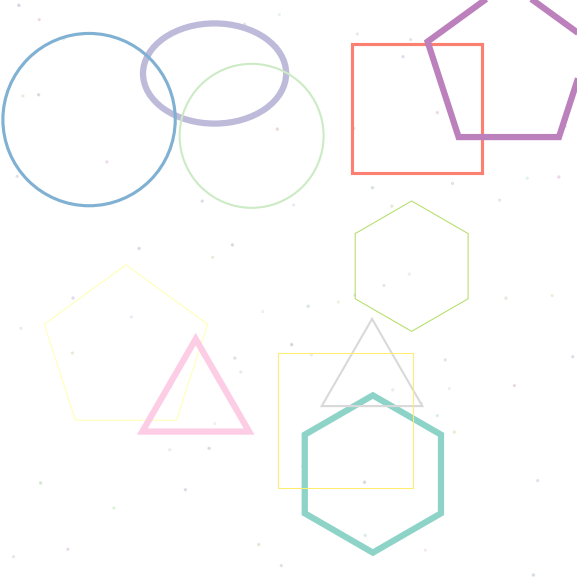[{"shape": "hexagon", "thickness": 3, "radius": 0.68, "center": [0.646, 0.178]}, {"shape": "pentagon", "thickness": 0.5, "radius": 0.74, "center": [0.218, 0.392]}, {"shape": "oval", "thickness": 3, "radius": 0.62, "center": [0.372, 0.872]}, {"shape": "square", "thickness": 1.5, "radius": 0.56, "center": [0.722, 0.811]}, {"shape": "circle", "thickness": 1.5, "radius": 0.75, "center": [0.154, 0.792]}, {"shape": "hexagon", "thickness": 0.5, "radius": 0.56, "center": [0.713, 0.538]}, {"shape": "triangle", "thickness": 3, "radius": 0.53, "center": [0.339, 0.305]}, {"shape": "triangle", "thickness": 1, "radius": 0.5, "center": [0.644, 0.346]}, {"shape": "pentagon", "thickness": 3, "radius": 0.74, "center": [0.881, 0.881]}, {"shape": "circle", "thickness": 1, "radius": 0.62, "center": [0.436, 0.764]}, {"shape": "square", "thickness": 0.5, "radius": 0.58, "center": [0.599, 0.271]}]